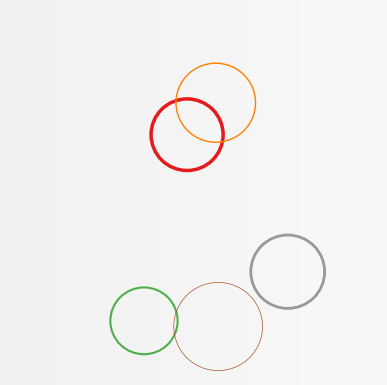[{"shape": "circle", "thickness": 2.5, "radius": 0.46, "center": [0.483, 0.65]}, {"shape": "circle", "thickness": 1.5, "radius": 0.43, "center": [0.372, 0.167]}, {"shape": "circle", "thickness": 1, "radius": 0.51, "center": [0.557, 0.733]}, {"shape": "circle", "thickness": 0.5, "radius": 0.57, "center": [0.563, 0.152]}, {"shape": "circle", "thickness": 2, "radius": 0.48, "center": [0.743, 0.294]}]